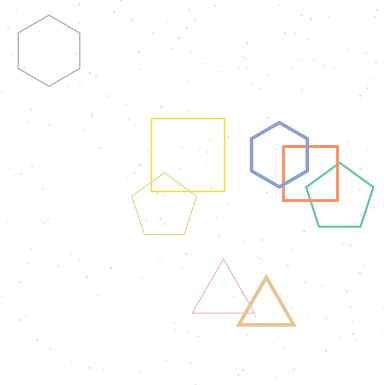[{"shape": "pentagon", "thickness": 1.5, "radius": 0.46, "center": [0.882, 0.485]}, {"shape": "square", "thickness": 2, "radius": 0.35, "center": [0.806, 0.551]}, {"shape": "hexagon", "thickness": 2.5, "radius": 0.42, "center": [0.726, 0.598]}, {"shape": "triangle", "thickness": 0.5, "radius": 0.47, "center": [0.58, 0.234]}, {"shape": "pentagon", "thickness": 0.5, "radius": 0.44, "center": [0.427, 0.463]}, {"shape": "square", "thickness": 1, "radius": 0.47, "center": [0.488, 0.599]}, {"shape": "triangle", "thickness": 2.5, "radius": 0.41, "center": [0.692, 0.197]}, {"shape": "hexagon", "thickness": 1, "radius": 0.46, "center": [0.127, 0.868]}]